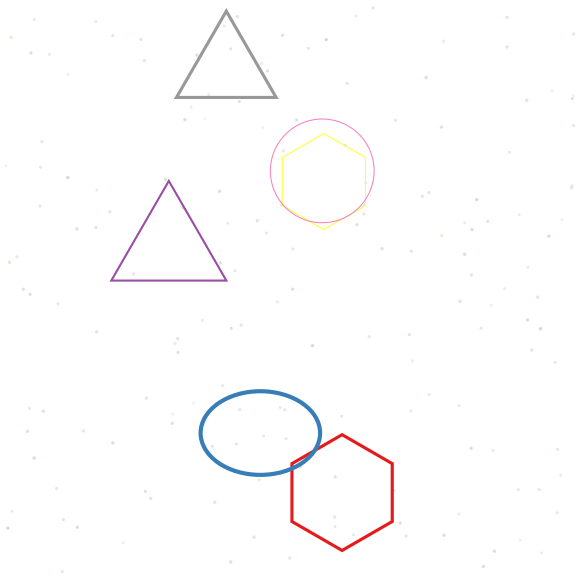[{"shape": "hexagon", "thickness": 1.5, "radius": 0.5, "center": [0.592, 0.146]}, {"shape": "oval", "thickness": 2, "radius": 0.52, "center": [0.451, 0.249]}, {"shape": "triangle", "thickness": 1, "radius": 0.58, "center": [0.292, 0.571]}, {"shape": "hexagon", "thickness": 0.5, "radius": 0.42, "center": [0.561, 0.685]}, {"shape": "circle", "thickness": 0.5, "radius": 0.45, "center": [0.558, 0.703]}, {"shape": "triangle", "thickness": 1.5, "radius": 0.5, "center": [0.392, 0.88]}]